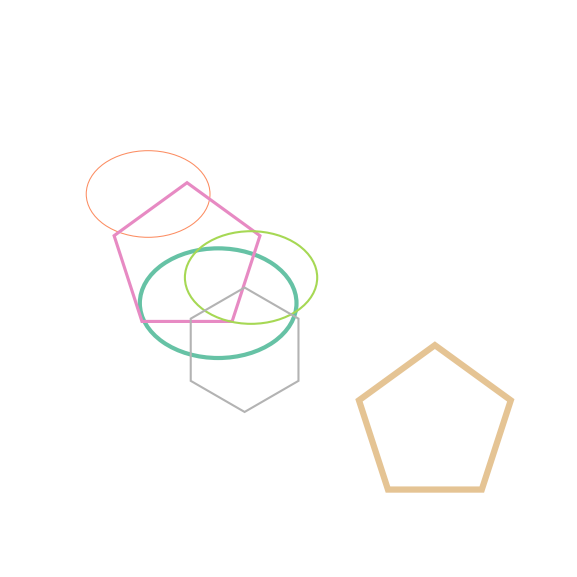[{"shape": "oval", "thickness": 2, "radius": 0.68, "center": [0.378, 0.474]}, {"shape": "oval", "thickness": 0.5, "radius": 0.54, "center": [0.256, 0.663]}, {"shape": "pentagon", "thickness": 1.5, "radius": 0.66, "center": [0.324, 0.55]}, {"shape": "oval", "thickness": 1, "radius": 0.57, "center": [0.435, 0.519]}, {"shape": "pentagon", "thickness": 3, "radius": 0.69, "center": [0.753, 0.263]}, {"shape": "hexagon", "thickness": 1, "radius": 0.54, "center": [0.424, 0.394]}]